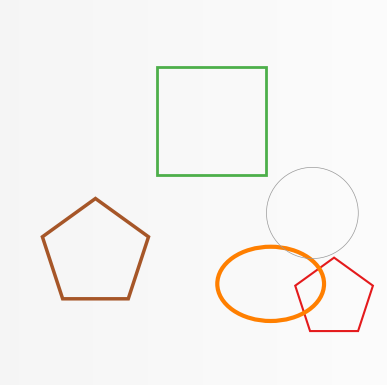[{"shape": "pentagon", "thickness": 1.5, "radius": 0.53, "center": [0.862, 0.225]}, {"shape": "square", "thickness": 2, "radius": 0.7, "center": [0.545, 0.685]}, {"shape": "oval", "thickness": 3, "radius": 0.69, "center": [0.698, 0.263]}, {"shape": "pentagon", "thickness": 2.5, "radius": 0.72, "center": [0.246, 0.34]}, {"shape": "circle", "thickness": 0.5, "radius": 0.59, "center": [0.806, 0.447]}]